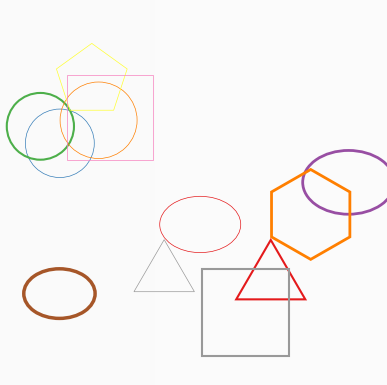[{"shape": "oval", "thickness": 0.5, "radius": 0.52, "center": [0.517, 0.417]}, {"shape": "triangle", "thickness": 1.5, "radius": 0.51, "center": [0.699, 0.274]}, {"shape": "circle", "thickness": 0.5, "radius": 0.44, "center": [0.154, 0.628]}, {"shape": "circle", "thickness": 1.5, "radius": 0.43, "center": [0.104, 0.672]}, {"shape": "oval", "thickness": 2, "radius": 0.59, "center": [0.899, 0.526]}, {"shape": "circle", "thickness": 0.5, "radius": 0.5, "center": [0.254, 0.688]}, {"shape": "hexagon", "thickness": 2, "radius": 0.58, "center": [0.802, 0.443]}, {"shape": "pentagon", "thickness": 0.5, "radius": 0.48, "center": [0.237, 0.791]}, {"shape": "oval", "thickness": 2.5, "radius": 0.46, "center": [0.153, 0.237]}, {"shape": "square", "thickness": 0.5, "radius": 0.55, "center": [0.283, 0.695]}, {"shape": "square", "thickness": 1.5, "radius": 0.56, "center": [0.634, 0.187]}, {"shape": "triangle", "thickness": 0.5, "radius": 0.45, "center": [0.424, 0.287]}]